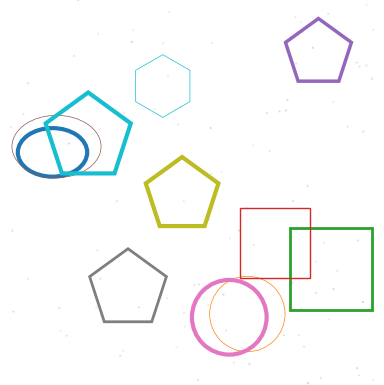[{"shape": "oval", "thickness": 3, "radius": 0.45, "center": [0.136, 0.604]}, {"shape": "circle", "thickness": 0.5, "radius": 0.49, "center": [0.643, 0.184]}, {"shape": "square", "thickness": 2, "radius": 0.53, "center": [0.86, 0.302]}, {"shape": "square", "thickness": 1, "radius": 0.46, "center": [0.715, 0.369]}, {"shape": "pentagon", "thickness": 2.5, "radius": 0.45, "center": [0.827, 0.862]}, {"shape": "oval", "thickness": 0.5, "radius": 0.58, "center": [0.147, 0.619]}, {"shape": "circle", "thickness": 3, "radius": 0.49, "center": [0.596, 0.176]}, {"shape": "pentagon", "thickness": 2, "radius": 0.52, "center": [0.333, 0.249]}, {"shape": "pentagon", "thickness": 3, "radius": 0.5, "center": [0.473, 0.493]}, {"shape": "pentagon", "thickness": 3, "radius": 0.58, "center": [0.229, 0.644]}, {"shape": "hexagon", "thickness": 0.5, "radius": 0.41, "center": [0.423, 0.777]}]